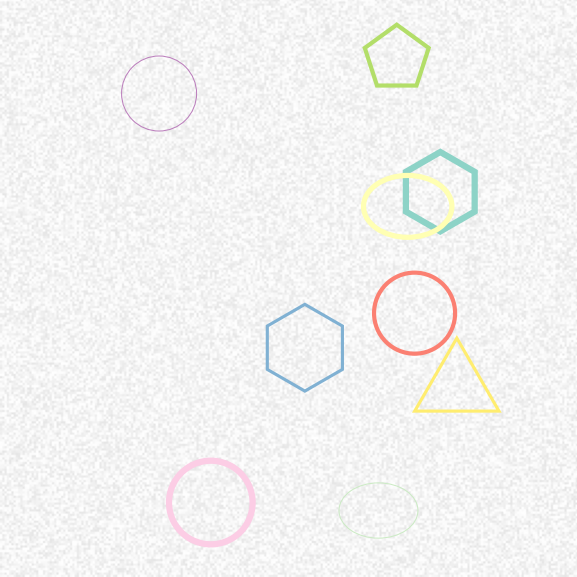[{"shape": "hexagon", "thickness": 3, "radius": 0.34, "center": [0.762, 0.667]}, {"shape": "oval", "thickness": 2.5, "radius": 0.38, "center": [0.706, 0.642]}, {"shape": "circle", "thickness": 2, "radius": 0.35, "center": [0.718, 0.457]}, {"shape": "hexagon", "thickness": 1.5, "radius": 0.38, "center": [0.528, 0.397]}, {"shape": "pentagon", "thickness": 2, "radius": 0.29, "center": [0.687, 0.898]}, {"shape": "circle", "thickness": 3, "radius": 0.36, "center": [0.365, 0.129]}, {"shape": "circle", "thickness": 0.5, "radius": 0.32, "center": [0.275, 0.837]}, {"shape": "oval", "thickness": 0.5, "radius": 0.34, "center": [0.655, 0.115]}, {"shape": "triangle", "thickness": 1.5, "radius": 0.42, "center": [0.791, 0.329]}]